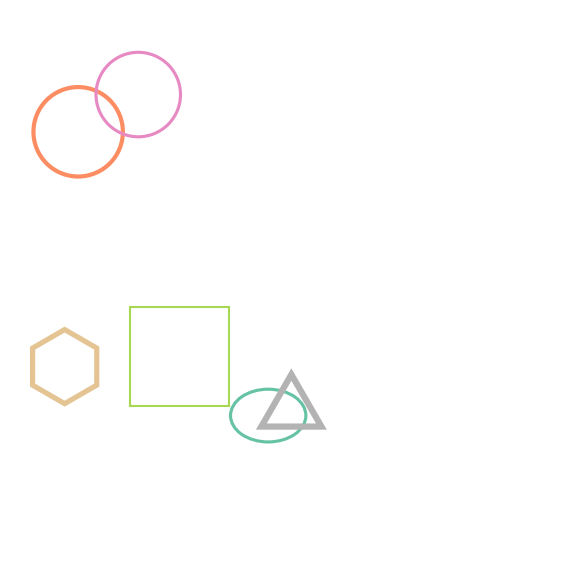[{"shape": "oval", "thickness": 1.5, "radius": 0.33, "center": [0.464, 0.28]}, {"shape": "circle", "thickness": 2, "radius": 0.39, "center": [0.135, 0.771]}, {"shape": "circle", "thickness": 1.5, "radius": 0.37, "center": [0.239, 0.835]}, {"shape": "square", "thickness": 1, "radius": 0.43, "center": [0.312, 0.381]}, {"shape": "hexagon", "thickness": 2.5, "radius": 0.32, "center": [0.112, 0.364]}, {"shape": "triangle", "thickness": 3, "radius": 0.3, "center": [0.505, 0.291]}]